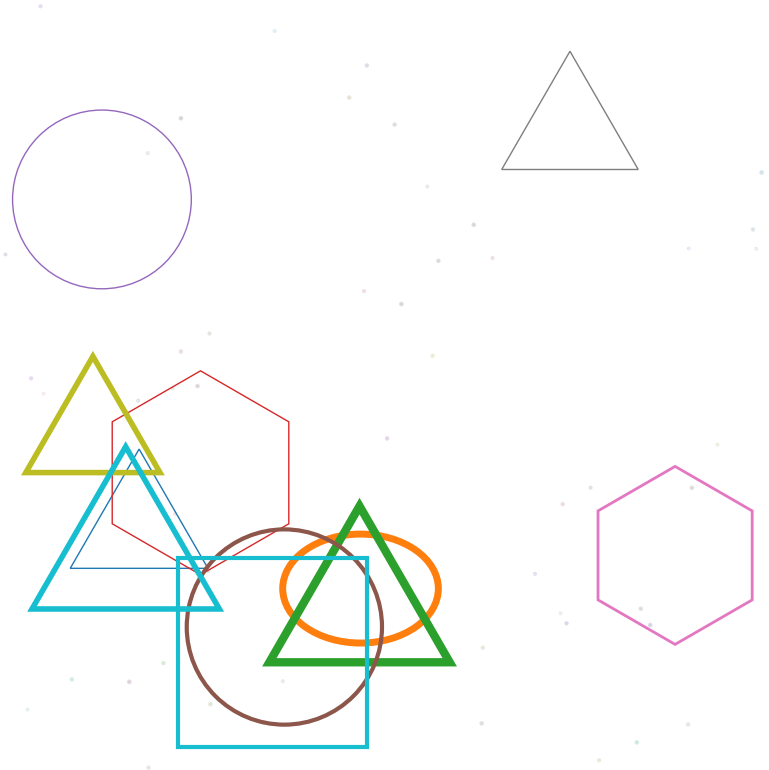[{"shape": "triangle", "thickness": 0.5, "radius": 0.52, "center": [0.181, 0.314]}, {"shape": "oval", "thickness": 2.5, "radius": 0.51, "center": [0.468, 0.236]}, {"shape": "triangle", "thickness": 3, "radius": 0.68, "center": [0.467, 0.208]}, {"shape": "hexagon", "thickness": 0.5, "radius": 0.66, "center": [0.26, 0.386]}, {"shape": "circle", "thickness": 0.5, "radius": 0.58, "center": [0.132, 0.741]}, {"shape": "circle", "thickness": 1.5, "radius": 0.63, "center": [0.369, 0.186]}, {"shape": "hexagon", "thickness": 1, "radius": 0.58, "center": [0.877, 0.279]}, {"shape": "triangle", "thickness": 0.5, "radius": 0.51, "center": [0.74, 0.831]}, {"shape": "triangle", "thickness": 2, "radius": 0.5, "center": [0.121, 0.437]}, {"shape": "square", "thickness": 1.5, "radius": 0.61, "center": [0.354, 0.153]}, {"shape": "triangle", "thickness": 2, "radius": 0.7, "center": [0.163, 0.279]}]